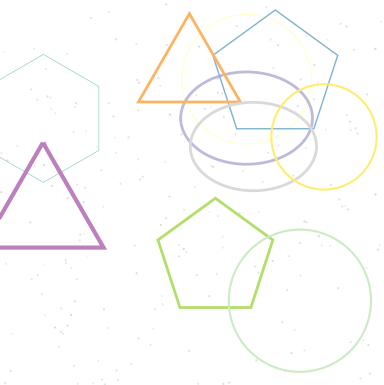[{"shape": "hexagon", "thickness": 0.5, "radius": 0.83, "center": [0.113, 0.692]}, {"shape": "circle", "thickness": 0.5, "radius": 0.84, "center": [0.641, 0.794]}, {"shape": "oval", "thickness": 2, "radius": 0.86, "center": [0.64, 0.693]}, {"shape": "pentagon", "thickness": 1, "radius": 0.85, "center": [0.715, 0.804]}, {"shape": "triangle", "thickness": 2, "radius": 0.76, "center": [0.492, 0.812]}, {"shape": "pentagon", "thickness": 2, "radius": 0.78, "center": [0.559, 0.328]}, {"shape": "oval", "thickness": 2, "radius": 0.82, "center": [0.658, 0.619]}, {"shape": "triangle", "thickness": 3, "radius": 0.91, "center": [0.112, 0.448]}, {"shape": "circle", "thickness": 1.5, "radius": 0.92, "center": [0.779, 0.219]}, {"shape": "circle", "thickness": 1.5, "radius": 0.68, "center": [0.842, 0.644]}]